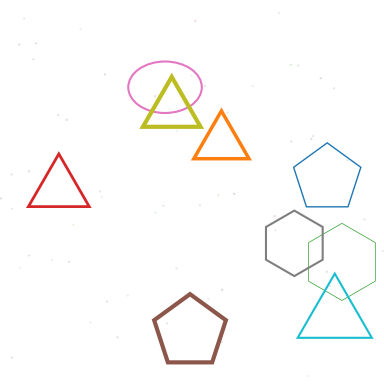[{"shape": "pentagon", "thickness": 1, "radius": 0.46, "center": [0.85, 0.537]}, {"shape": "triangle", "thickness": 2.5, "radius": 0.41, "center": [0.575, 0.629]}, {"shape": "hexagon", "thickness": 0.5, "radius": 0.5, "center": [0.888, 0.32]}, {"shape": "triangle", "thickness": 2, "radius": 0.46, "center": [0.153, 0.509]}, {"shape": "pentagon", "thickness": 3, "radius": 0.49, "center": [0.494, 0.138]}, {"shape": "oval", "thickness": 1.5, "radius": 0.48, "center": [0.429, 0.773]}, {"shape": "hexagon", "thickness": 1.5, "radius": 0.43, "center": [0.764, 0.368]}, {"shape": "triangle", "thickness": 3, "radius": 0.43, "center": [0.446, 0.714]}, {"shape": "triangle", "thickness": 1.5, "radius": 0.56, "center": [0.87, 0.178]}]